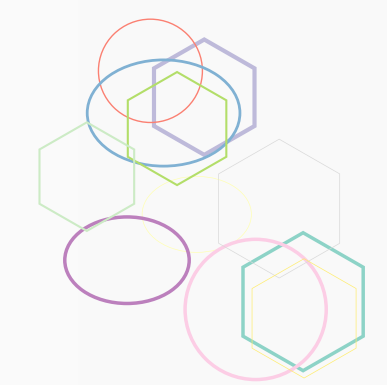[{"shape": "hexagon", "thickness": 2.5, "radius": 0.9, "center": [0.782, 0.216]}, {"shape": "oval", "thickness": 0.5, "radius": 0.71, "center": [0.508, 0.443]}, {"shape": "hexagon", "thickness": 3, "radius": 0.75, "center": [0.527, 0.748]}, {"shape": "circle", "thickness": 1, "radius": 0.67, "center": [0.388, 0.816]}, {"shape": "oval", "thickness": 2, "radius": 0.99, "center": [0.422, 0.706]}, {"shape": "hexagon", "thickness": 1.5, "radius": 0.73, "center": [0.457, 0.666]}, {"shape": "circle", "thickness": 2.5, "radius": 0.91, "center": [0.66, 0.196]}, {"shape": "hexagon", "thickness": 0.5, "radius": 0.9, "center": [0.72, 0.458]}, {"shape": "oval", "thickness": 2.5, "radius": 0.8, "center": [0.328, 0.324]}, {"shape": "hexagon", "thickness": 1.5, "radius": 0.71, "center": [0.224, 0.541]}, {"shape": "hexagon", "thickness": 0.5, "radius": 0.78, "center": [0.785, 0.173]}]